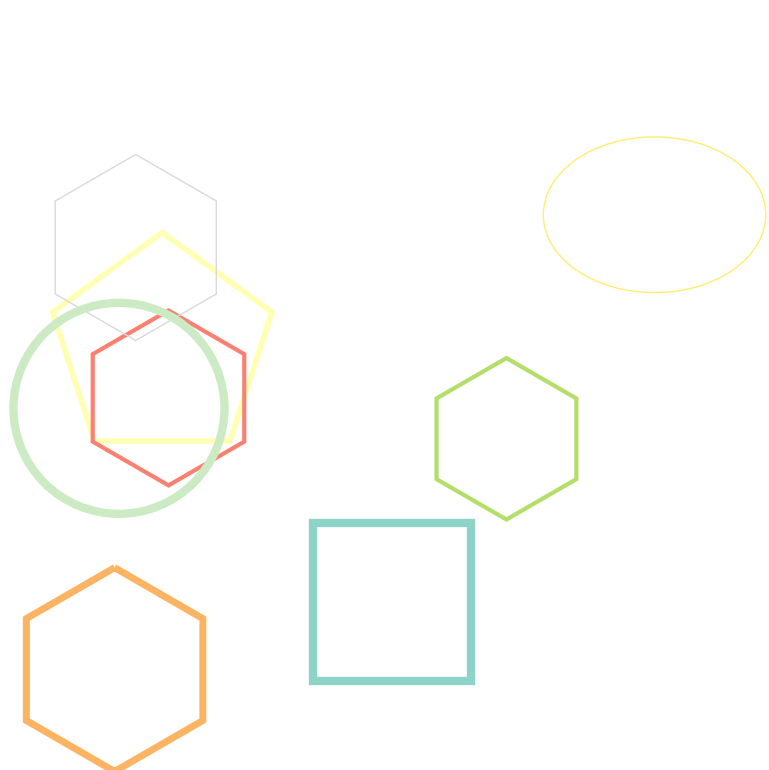[{"shape": "square", "thickness": 3, "radius": 0.51, "center": [0.509, 0.219]}, {"shape": "pentagon", "thickness": 2, "radius": 0.75, "center": [0.211, 0.548]}, {"shape": "hexagon", "thickness": 1.5, "radius": 0.57, "center": [0.219, 0.483]}, {"shape": "hexagon", "thickness": 2.5, "radius": 0.66, "center": [0.149, 0.13]}, {"shape": "hexagon", "thickness": 1.5, "radius": 0.52, "center": [0.658, 0.43]}, {"shape": "hexagon", "thickness": 0.5, "radius": 0.6, "center": [0.176, 0.679]}, {"shape": "circle", "thickness": 3, "radius": 0.69, "center": [0.154, 0.47]}, {"shape": "oval", "thickness": 0.5, "radius": 0.72, "center": [0.85, 0.721]}]